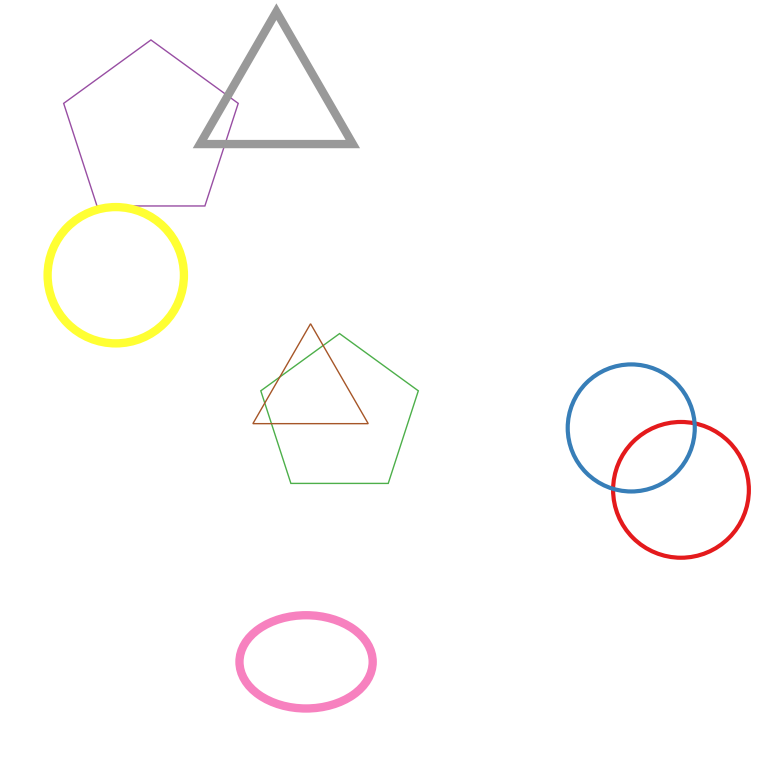[{"shape": "circle", "thickness": 1.5, "radius": 0.44, "center": [0.884, 0.364]}, {"shape": "circle", "thickness": 1.5, "radius": 0.41, "center": [0.82, 0.444]}, {"shape": "pentagon", "thickness": 0.5, "radius": 0.54, "center": [0.441, 0.459]}, {"shape": "pentagon", "thickness": 0.5, "radius": 0.6, "center": [0.196, 0.829]}, {"shape": "circle", "thickness": 3, "radius": 0.44, "center": [0.15, 0.643]}, {"shape": "triangle", "thickness": 0.5, "radius": 0.43, "center": [0.403, 0.493]}, {"shape": "oval", "thickness": 3, "radius": 0.43, "center": [0.398, 0.14]}, {"shape": "triangle", "thickness": 3, "radius": 0.57, "center": [0.359, 0.87]}]